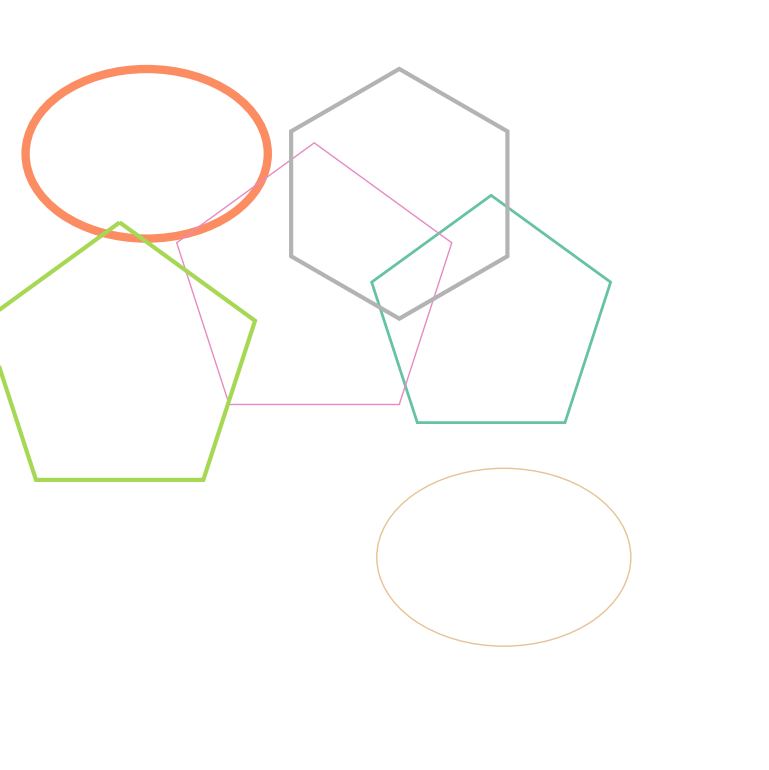[{"shape": "pentagon", "thickness": 1, "radius": 0.82, "center": [0.638, 0.583]}, {"shape": "oval", "thickness": 3, "radius": 0.79, "center": [0.19, 0.8]}, {"shape": "pentagon", "thickness": 0.5, "radius": 0.94, "center": [0.408, 0.627]}, {"shape": "pentagon", "thickness": 1.5, "radius": 0.92, "center": [0.155, 0.526]}, {"shape": "oval", "thickness": 0.5, "radius": 0.82, "center": [0.654, 0.276]}, {"shape": "hexagon", "thickness": 1.5, "radius": 0.81, "center": [0.519, 0.748]}]